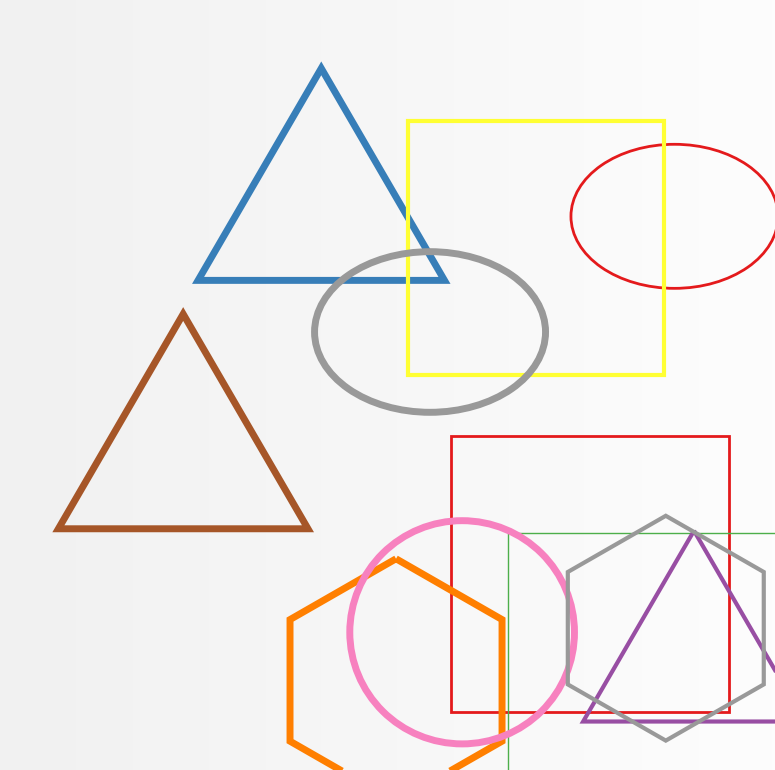[{"shape": "square", "thickness": 1, "radius": 0.9, "center": [0.761, 0.255]}, {"shape": "oval", "thickness": 1, "radius": 0.67, "center": [0.87, 0.719]}, {"shape": "triangle", "thickness": 2.5, "radius": 0.92, "center": [0.415, 0.728]}, {"shape": "square", "thickness": 0.5, "radius": 0.99, "center": [0.853, 0.111]}, {"shape": "triangle", "thickness": 1.5, "radius": 0.83, "center": [0.895, 0.146]}, {"shape": "hexagon", "thickness": 2.5, "radius": 0.79, "center": [0.511, 0.116]}, {"shape": "square", "thickness": 1.5, "radius": 0.83, "center": [0.692, 0.678]}, {"shape": "triangle", "thickness": 2.5, "radius": 0.93, "center": [0.236, 0.406]}, {"shape": "circle", "thickness": 2.5, "radius": 0.72, "center": [0.596, 0.179]}, {"shape": "oval", "thickness": 2.5, "radius": 0.75, "center": [0.555, 0.569]}, {"shape": "hexagon", "thickness": 1.5, "radius": 0.73, "center": [0.859, 0.184]}]